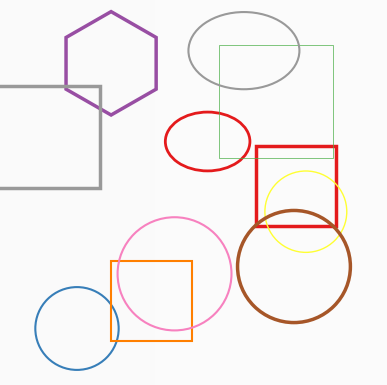[{"shape": "oval", "thickness": 2, "radius": 0.55, "center": [0.536, 0.632]}, {"shape": "square", "thickness": 2.5, "radius": 0.52, "center": [0.764, 0.517]}, {"shape": "circle", "thickness": 1.5, "radius": 0.54, "center": [0.199, 0.147]}, {"shape": "square", "thickness": 0.5, "radius": 0.73, "center": [0.712, 0.737]}, {"shape": "hexagon", "thickness": 2.5, "radius": 0.67, "center": [0.287, 0.836]}, {"shape": "square", "thickness": 1.5, "radius": 0.53, "center": [0.391, 0.218]}, {"shape": "circle", "thickness": 1, "radius": 0.53, "center": [0.789, 0.45]}, {"shape": "circle", "thickness": 2.5, "radius": 0.73, "center": [0.759, 0.308]}, {"shape": "circle", "thickness": 1.5, "radius": 0.73, "center": [0.45, 0.289]}, {"shape": "square", "thickness": 2.5, "radius": 0.66, "center": [0.126, 0.645]}, {"shape": "oval", "thickness": 1.5, "radius": 0.72, "center": [0.629, 0.868]}]